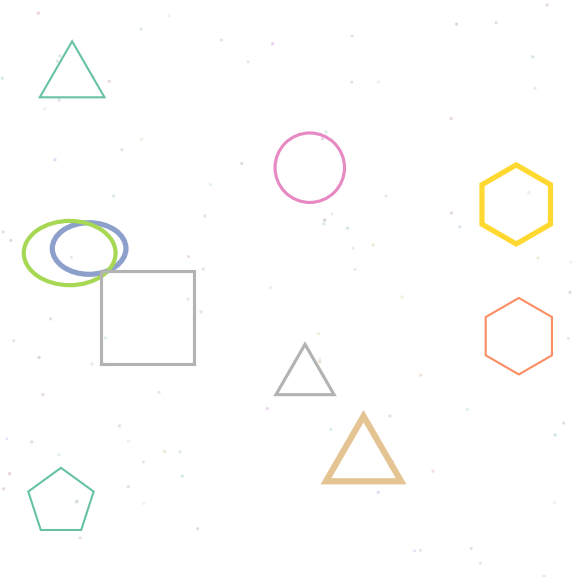[{"shape": "pentagon", "thickness": 1, "radius": 0.3, "center": [0.106, 0.13]}, {"shape": "triangle", "thickness": 1, "radius": 0.32, "center": [0.125, 0.863]}, {"shape": "hexagon", "thickness": 1, "radius": 0.33, "center": [0.898, 0.417]}, {"shape": "oval", "thickness": 2.5, "radius": 0.32, "center": [0.154, 0.569]}, {"shape": "circle", "thickness": 1.5, "radius": 0.3, "center": [0.536, 0.709]}, {"shape": "oval", "thickness": 2, "radius": 0.4, "center": [0.121, 0.561]}, {"shape": "hexagon", "thickness": 2.5, "radius": 0.34, "center": [0.894, 0.645]}, {"shape": "triangle", "thickness": 3, "radius": 0.38, "center": [0.629, 0.203]}, {"shape": "square", "thickness": 1.5, "radius": 0.4, "center": [0.255, 0.449]}, {"shape": "triangle", "thickness": 1.5, "radius": 0.29, "center": [0.528, 0.345]}]